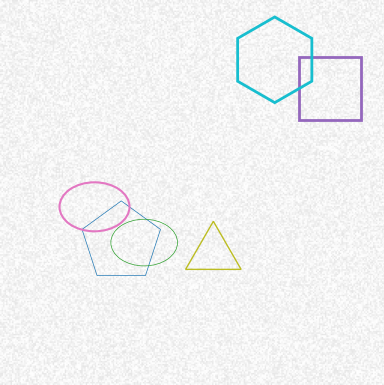[{"shape": "pentagon", "thickness": 0.5, "radius": 0.54, "center": [0.315, 0.371]}, {"shape": "oval", "thickness": 0.5, "radius": 0.43, "center": [0.374, 0.37]}, {"shape": "square", "thickness": 2, "radius": 0.41, "center": [0.857, 0.771]}, {"shape": "oval", "thickness": 1.5, "radius": 0.45, "center": [0.245, 0.463]}, {"shape": "triangle", "thickness": 1, "radius": 0.42, "center": [0.554, 0.342]}, {"shape": "hexagon", "thickness": 2, "radius": 0.56, "center": [0.714, 0.845]}]